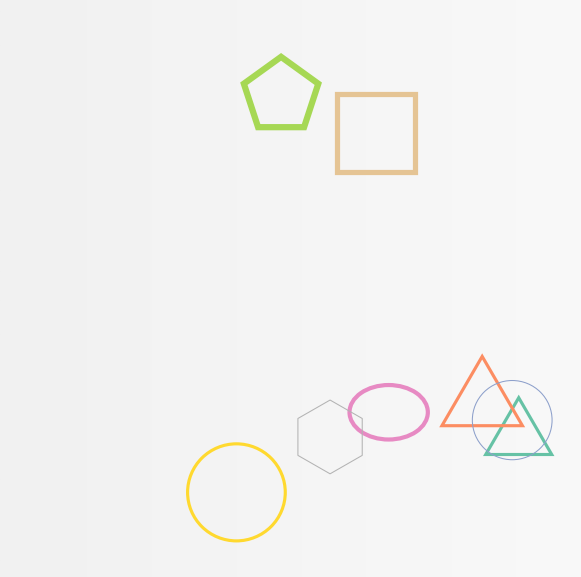[{"shape": "triangle", "thickness": 1.5, "radius": 0.33, "center": [0.892, 0.245]}, {"shape": "triangle", "thickness": 1.5, "radius": 0.4, "center": [0.83, 0.302]}, {"shape": "circle", "thickness": 0.5, "radius": 0.34, "center": [0.881, 0.272]}, {"shape": "oval", "thickness": 2, "radius": 0.34, "center": [0.669, 0.285]}, {"shape": "pentagon", "thickness": 3, "radius": 0.34, "center": [0.484, 0.833]}, {"shape": "circle", "thickness": 1.5, "radius": 0.42, "center": [0.407, 0.147]}, {"shape": "square", "thickness": 2.5, "radius": 0.34, "center": [0.647, 0.768]}, {"shape": "hexagon", "thickness": 0.5, "radius": 0.32, "center": [0.568, 0.243]}]